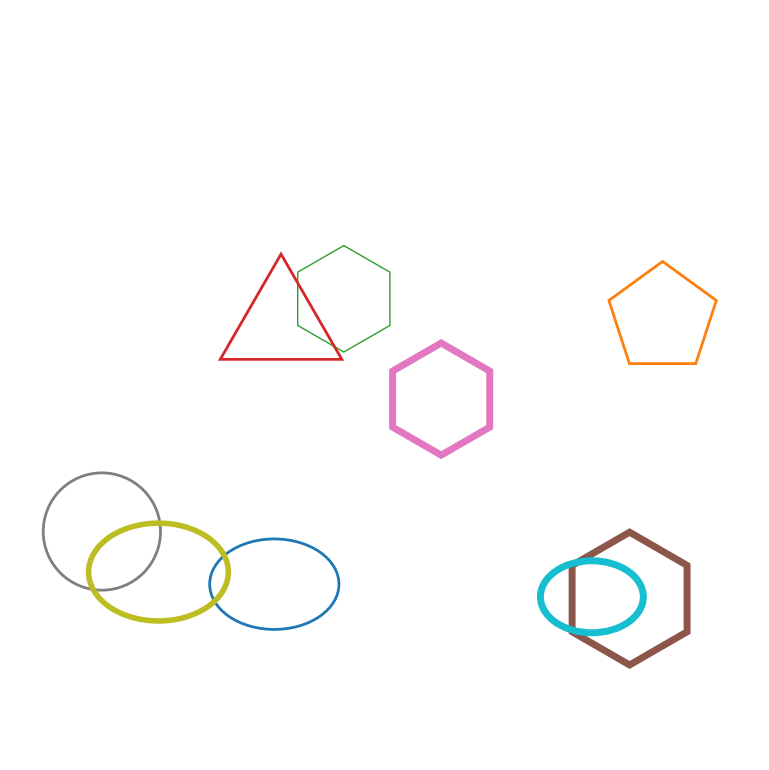[{"shape": "oval", "thickness": 1, "radius": 0.42, "center": [0.356, 0.241]}, {"shape": "pentagon", "thickness": 1, "radius": 0.37, "center": [0.861, 0.587]}, {"shape": "hexagon", "thickness": 0.5, "radius": 0.35, "center": [0.447, 0.612]}, {"shape": "triangle", "thickness": 1, "radius": 0.46, "center": [0.365, 0.579]}, {"shape": "hexagon", "thickness": 2.5, "radius": 0.43, "center": [0.818, 0.223]}, {"shape": "hexagon", "thickness": 2.5, "radius": 0.36, "center": [0.573, 0.482]}, {"shape": "circle", "thickness": 1, "radius": 0.38, "center": [0.132, 0.31]}, {"shape": "oval", "thickness": 2, "radius": 0.45, "center": [0.206, 0.257]}, {"shape": "oval", "thickness": 2.5, "radius": 0.33, "center": [0.769, 0.225]}]